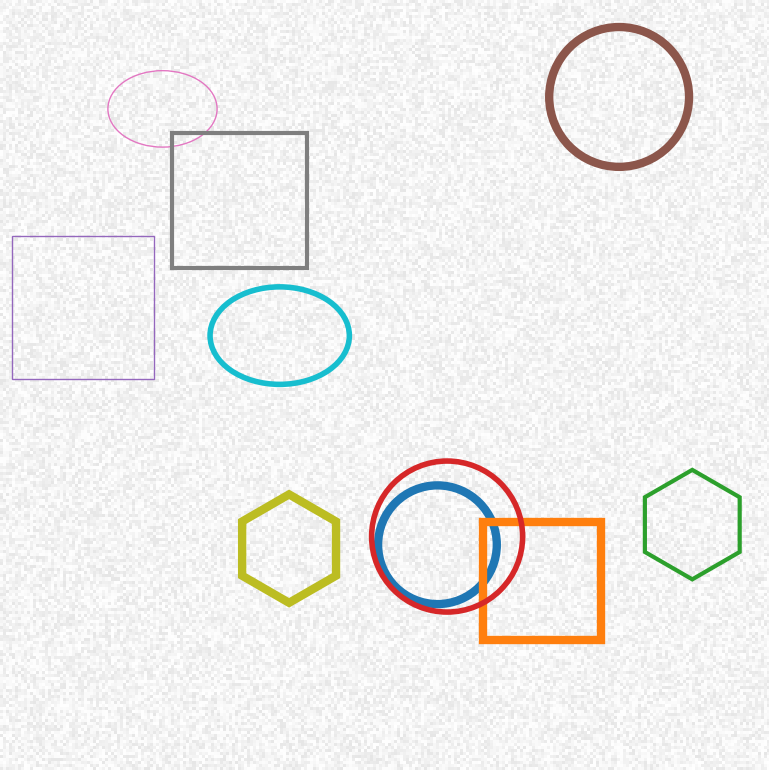[{"shape": "circle", "thickness": 3, "radius": 0.39, "center": [0.568, 0.293]}, {"shape": "square", "thickness": 3, "radius": 0.38, "center": [0.704, 0.245]}, {"shape": "hexagon", "thickness": 1.5, "radius": 0.36, "center": [0.899, 0.319]}, {"shape": "circle", "thickness": 2, "radius": 0.49, "center": [0.581, 0.303]}, {"shape": "square", "thickness": 0.5, "radius": 0.46, "center": [0.108, 0.601]}, {"shape": "circle", "thickness": 3, "radius": 0.45, "center": [0.804, 0.874]}, {"shape": "oval", "thickness": 0.5, "radius": 0.35, "center": [0.211, 0.859]}, {"shape": "square", "thickness": 1.5, "radius": 0.44, "center": [0.311, 0.739]}, {"shape": "hexagon", "thickness": 3, "radius": 0.35, "center": [0.375, 0.288]}, {"shape": "oval", "thickness": 2, "radius": 0.45, "center": [0.363, 0.564]}]